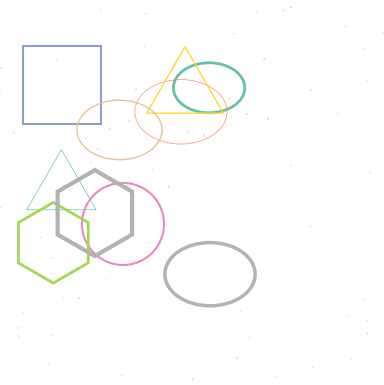[{"shape": "triangle", "thickness": 0.5, "radius": 0.52, "center": [0.16, 0.507]}, {"shape": "oval", "thickness": 2, "radius": 0.46, "center": [0.543, 0.772]}, {"shape": "oval", "thickness": 0.5, "radius": 0.6, "center": [0.47, 0.71]}, {"shape": "square", "thickness": 1.5, "radius": 0.51, "center": [0.162, 0.78]}, {"shape": "circle", "thickness": 1.5, "radius": 0.53, "center": [0.319, 0.418]}, {"shape": "hexagon", "thickness": 2, "radius": 0.52, "center": [0.139, 0.37]}, {"shape": "triangle", "thickness": 1, "radius": 0.58, "center": [0.481, 0.764]}, {"shape": "oval", "thickness": 1, "radius": 0.55, "center": [0.31, 0.662]}, {"shape": "hexagon", "thickness": 3, "radius": 0.56, "center": [0.246, 0.447]}, {"shape": "oval", "thickness": 2.5, "radius": 0.59, "center": [0.545, 0.288]}]